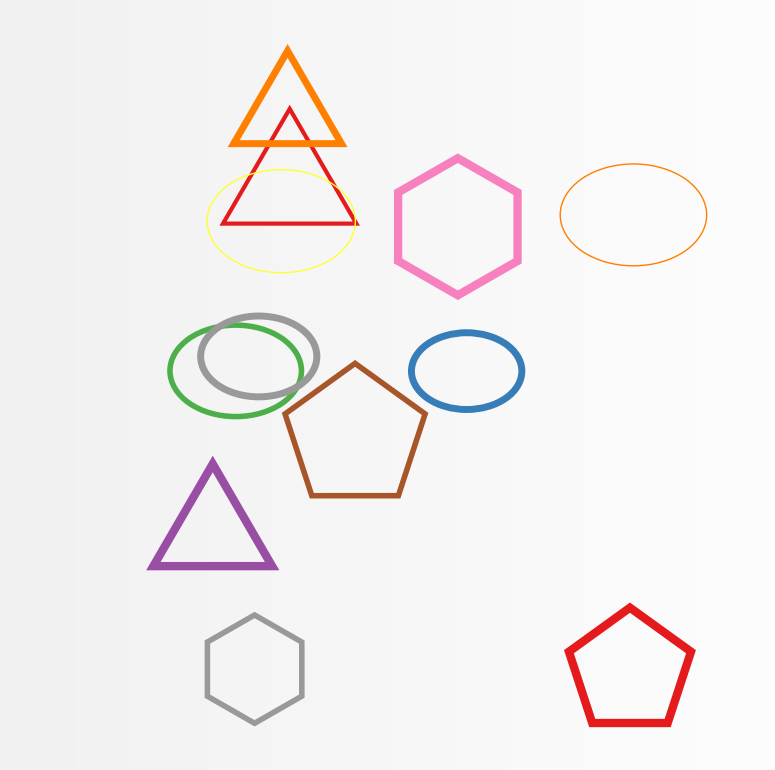[{"shape": "triangle", "thickness": 1.5, "radius": 0.5, "center": [0.374, 0.759]}, {"shape": "pentagon", "thickness": 3, "radius": 0.41, "center": [0.813, 0.128]}, {"shape": "oval", "thickness": 2.5, "radius": 0.36, "center": [0.602, 0.518]}, {"shape": "oval", "thickness": 2, "radius": 0.42, "center": [0.304, 0.518]}, {"shape": "triangle", "thickness": 3, "radius": 0.44, "center": [0.274, 0.309]}, {"shape": "triangle", "thickness": 2.5, "radius": 0.4, "center": [0.371, 0.854]}, {"shape": "oval", "thickness": 0.5, "radius": 0.47, "center": [0.817, 0.721]}, {"shape": "oval", "thickness": 0.5, "radius": 0.48, "center": [0.363, 0.713]}, {"shape": "pentagon", "thickness": 2, "radius": 0.48, "center": [0.458, 0.433]}, {"shape": "hexagon", "thickness": 3, "radius": 0.44, "center": [0.591, 0.706]}, {"shape": "hexagon", "thickness": 2, "radius": 0.35, "center": [0.329, 0.131]}, {"shape": "oval", "thickness": 2.5, "radius": 0.37, "center": [0.334, 0.537]}]